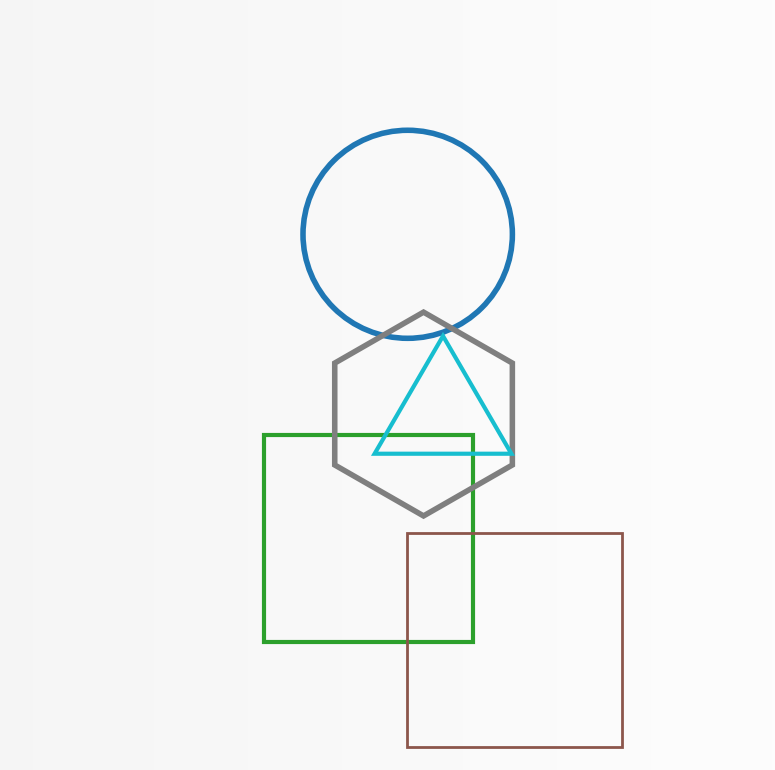[{"shape": "circle", "thickness": 2, "radius": 0.68, "center": [0.526, 0.696]}, {"shape": "square", "thickness": 1.5, "radius": 0.67, "center": [0.476, 0.301]}, {"shape": "square", "thickness": 1, "radius": 0.69, "center": [0.664, 0.169]}, {"shape": "hexagon", "thickness": 2, "radius": 0.66, "center": [0.547, 0.462]}, {"shape": "triangle", "thickness": 1.5, "radius": 0.51, "center": [0.572, 0.462]}]